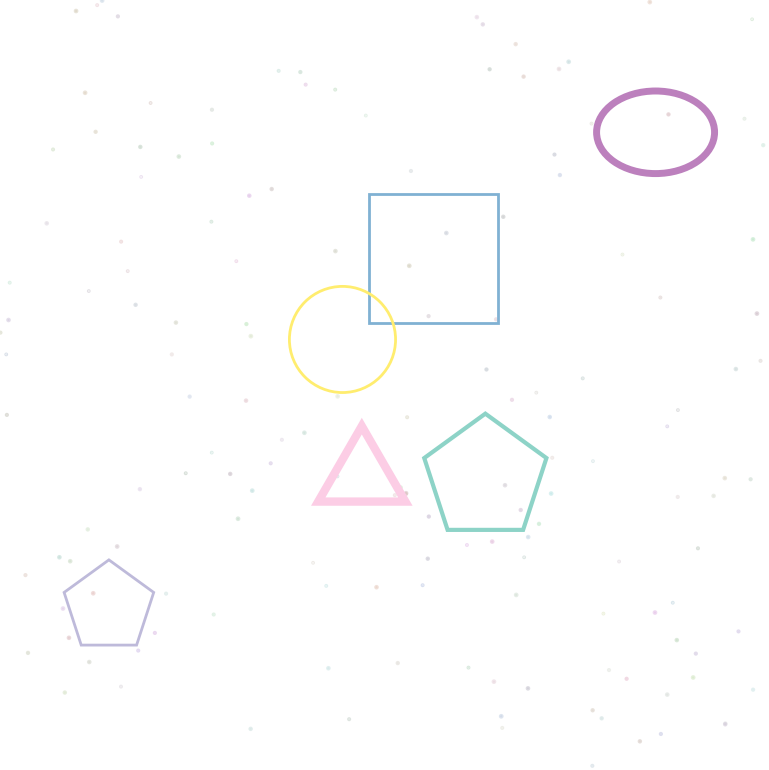[{"shape": "pentagon", "thickness": 1.5, "radius": 0.42, "center": [0.63, 0.379]}, {"shape": "pentagon", "thickness": 1, "radius": 0.31, "center": [0.141, 0.212]}, {"shape": "square", "thickness": 1, "radius": 0.42, "center": [0.563, 0.664]}, {"shape": "triangle", "thickness": 3, "radius": 0.33, "center": [0.47, 0.381]}, {"shape": "oval", "thickness": 2.5, "radius": 0.38, "center": [0.851, 0.828]}, {"shape": "circle", "thickness": 1, "radius": 0.34, "center": [0.445, 0.559]}]